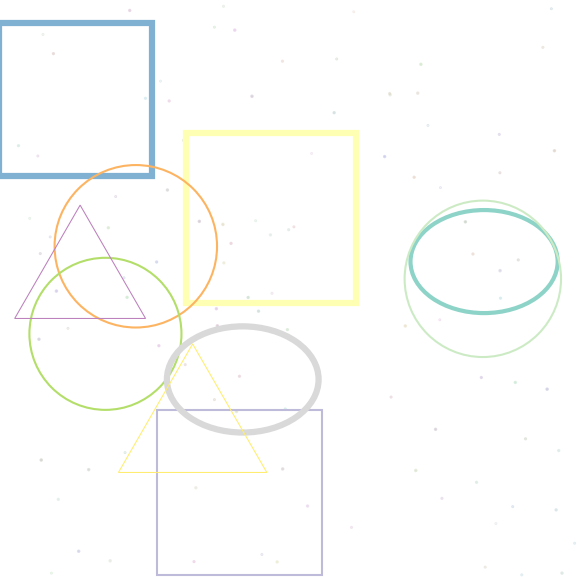[{"shape": "oval", "thickness": 2, "radius": 0.64, "center": [0.838, 0.546]}, {"shape": "square", "thickness": 3, "radius": 0.74, "center": [0.469, 0.621]}, {"shape": "square", "thickness": 1, "radius": 0.71, "center": [0.415, 0.146]}, {"shape": "square", "thickness": 3, "radius": 0.66, "center": [0.131, 0.827]}, {"shape": "circle", "thickness": 1, "radius": 0.7, "center": [0.235, 0.573]}, {"shape": "circle", "thickness": 1, "radius": 0.66, "center": [0.183, 0.421]}, {"shape": "oval", "thickness": 3, "radius": 0.66, "center": [0.42, 0.342]}, {"shape": "triangle", "thickness": 0.5, "radius": 0.65, "center": [0.139, 0.513]}, {"shape": "circle", "thickness": 1, "radius": 0.68, "center": [0.836, 0.516]}, {"shape": "triangle", "thickness": 0.5, "radius": 0.74, "center": [0.334, 0.255]}]